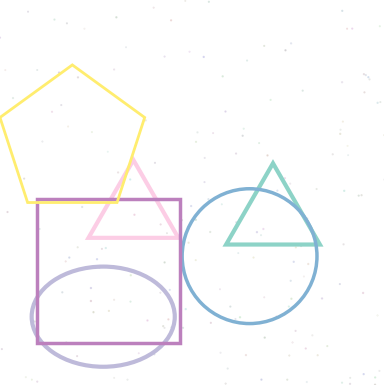[{"shape": "triangle", "thickness": 3, "radius": 0.7, "center": [0.709, 0.435]}, {"shape": "oval", "thickness": 3, "radius": 0.93, "center": [0.268, 0.177]}, {"shape": "circle", "thickness": 2.5, "radius": 0.88, "center": [0.648, 0.335]}, {"shape": "triangle", "thickness": 3, "radius": 0.67, "center": [0.347, 0.45]}, {"shape": "square", "thickness": 2.5, "radius": 0.93, "center": [0.282, 0.296]}, {"shape": "pentagon", "thickness": 2, "radius": 0.99, "center": [0.188, 0.634]}]